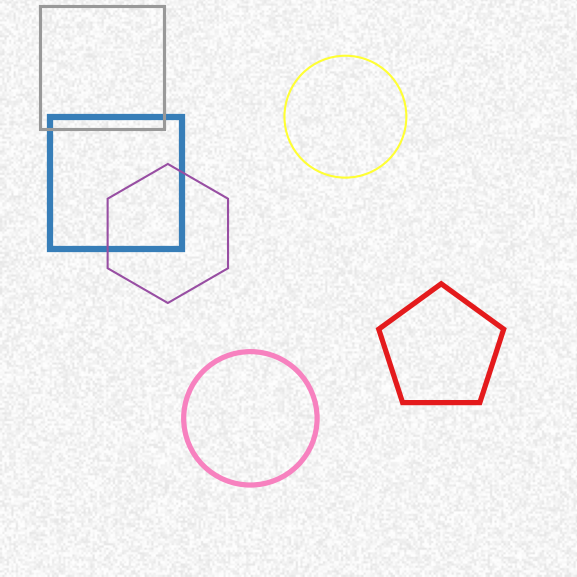[{"shape": "pentagon", "thickness": 2.5, "radius": 0.57, "center": [0.764, 0.394]}, {"shape": "square", "thickness": 3, "radius": 0.57, "center": [0.201, 0.682]}, {"shape": "hexagon", "thickness": 1, "radius": 0.6, "center": [0.291, 0.595]}, {"shape": "circle", "thickness": 1, "radius": 0.53, "center": [0.598, 0.797]}, {"shape": "circle", "thickness": 2.5, "radius": 0.58, "center": [0.434, 0.275]}, {"shape": "square", "thickness": 1.5, "radius": 0.53, "center": [0.176, 0.882]}]